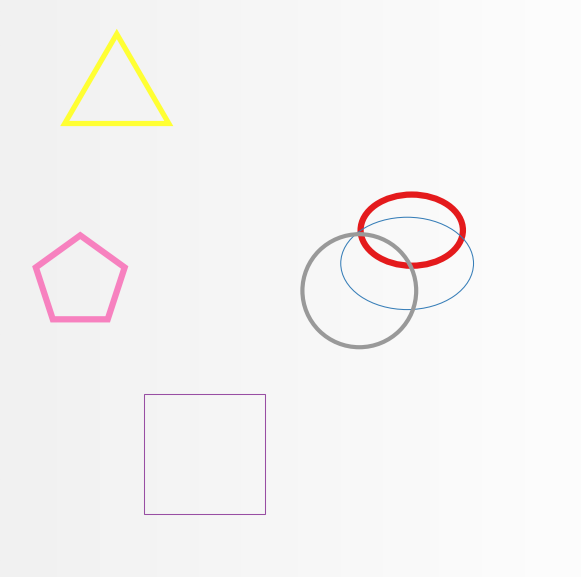[{"shape": "oval", "thickness": 3, "radius": 0.44, "center": [0.708, 0.601]}, {"shape": "oval", "thickness": 0.5, "radius": 0.57, "center": [0.7, 0.543]}, {"shape": "square", "thickness": 0.5, "radius": 0.52, "center": [0.352, 0.213]}, {"shape": "triangle", "thickness": 2.5, "radius": 0.52, "center": [0.201, 0.837]}, {"shape": "pentagon", "thickness": 3, "radius": 0.4, "center": [0.138, 0.511]}, {"shape": "circle", "thickness": 2, "radius": 0.49, "center": [0.618, 0.496]}]